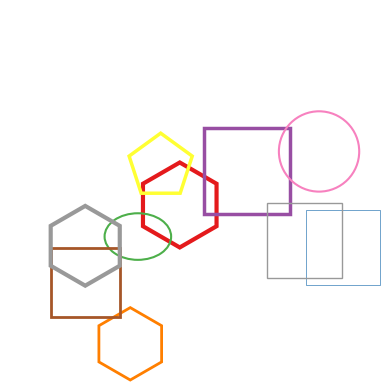[{"shape": "hexagon", "thickness": 3, "radius": 0.55, "center": [0.467, 0.468]}, {"shape": "square", "thickness": 0.5, "radius": 0.48, "center": [0.891, 0.358]}, {"shape": "oval", "thickness": 1.5, "radius": 0.43, "center": [0.358, 0.386]}, {"shape": "square", "thickness": 2.5, "radius": 0.56, "center": [0.642, 0.556]}, {"shape": "hexagon", "thickness": 2, "radius": 0.47, "center": [0.338, 0.107]}, {"shape": "pentagon", "thickness": 2.5, "radius": 0.43, "center": [0.417, 0.568]}, {"shape": "square", "thickness": 2, "radius": 0.45, "center": [0.223, 0.266]}, {"shape": "circle", "thickness": 1.5, "radius": 0.52, "center": [0.829, 0.607]}, {"shape": "square", "thickness": 1, "radius": 0.49, "center": [0.791, 0.375]}, {"shape": "hexagon", "thickness": 3, "radius": 0.52, "center": [0.221, 0.362]}]